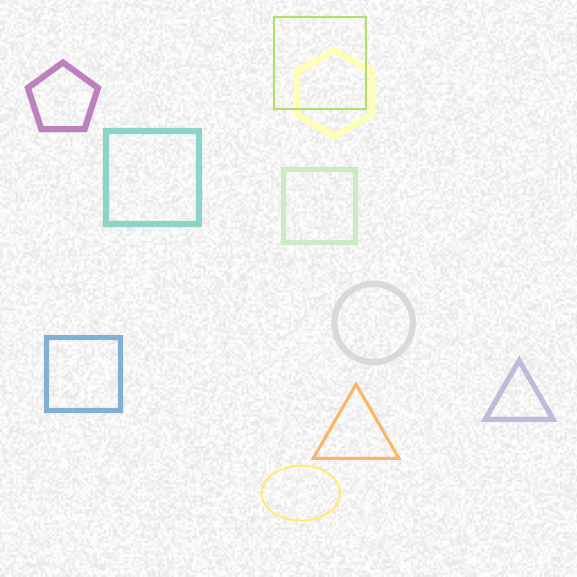[{"shape": "square", "thickness": 3, "radius": 0.4, "center": [0.265, 0.691]}, {"shape": "hexagon", "thickness": 3, "radius": 0.37, "center": [0.579, 0.838]}, {"shape": "triangle", "thickness": 2.5, "radius": 0.34, "center": [0.899, 0.307]}, {"shape": "square", "thickness": 2.5, "radius": 0.32, "center": [0.144, 0.352]}, {"shape": "triangle", "thickness": 1.5, "radius": 0.43, "center": [0.617, 0.248]}, {"shape": "square", "thickness": 1, "radius": 0.4, "center": [0.554, 0.89]}, {"shape": "circle", "thickness": 3, "radius": 0.34, "center": [0.647, 0.44]}, {"shape": "pentagon", "thickness": 3, "radius": 0.32, "center": [0.109, 0.827]}, {"shape": "square", "thickness": 2.5, "radius": 0.31, "center": [0.552, 0.643]}, {"shape": "oval", "thickness": 1, "radius": 0.34, "center": [0.521, 0.145]}]